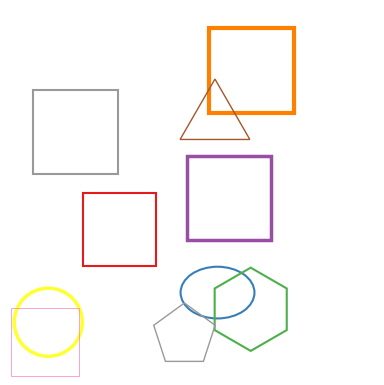[{"shape": "square", "thickness": 1.5, "radius": 0.48, "center": [0.31, 0.404]}, {"shape": "oval", "thickness": 1.5, "radius": 0.48, "center": [0.565, 0.24]}, {"shape": "hexagon", "thickness": 1.5, "radius": 0.54, "center": [0.651, 0.197]}, {"shape": "square", "thickness": 2.5, "radius": 0.54, "center": [0.594, 0.486]}, {"shape": "square", "thickness": 3, "radius": 0.55, "center": [0.654, 0.816]}, {"shape": "circle", "thickness": 2.5, "radius": 0.44, "center": [0.125, 0.163]}, {"shape": "triangle", "thickness": 1, "radius": 0.52, "center": [0.558, 0.69]}, {"shape": "square", "thickness": 0.5, "radius": 0.44, "center": [0.117, 0.112]}, {"shape": "square", "thickness": 1.5, "radius": 0.55, "center": [0.196, 0.657]}, {"shape": "pentagon", "thickness": 1, "radius": 0.42, "center": [0.479, 0.129]}]